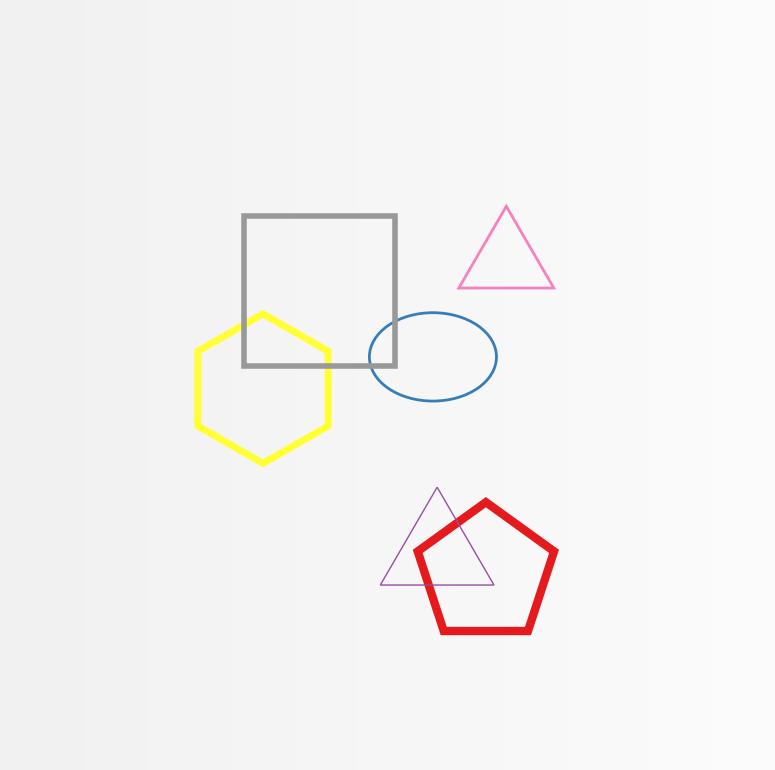[{"shape": "pentagon", "thickness": 3, "radius": 0.46, "center": [0.627, 0.255]}, {"shape": "oval", "thickness": 1, "radius": 0.41, "center": [0.559, 0.537]}, {"shape": "triangle", "thickness": 0.5, "radius": 0.42, "center": [0.564, 0.283]}, {"shape": "hexagon", "thickness": 2.5, "radius": 0.49, "center": [0.339, 0.495]}, {"shape": "triangle", "thickness": 1, "radius": 0.35, "center": [0.653, 0.661]}, {"shape": "square", "thickness": 2, "radius": 0.49, "center": [0.413, 0.622]}]